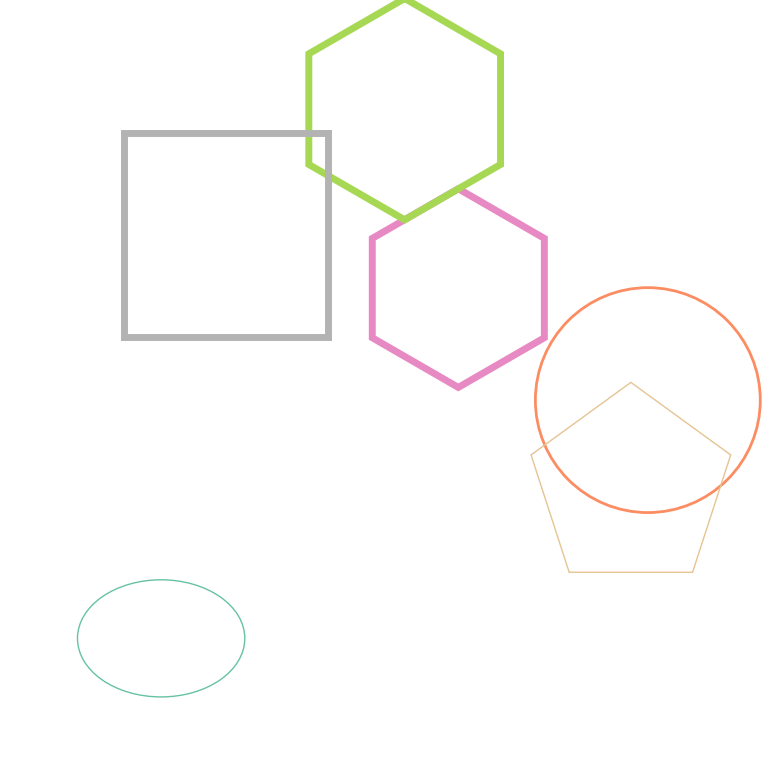[{"shape": "oval", "thickness": 0.5, "radius": 0.54, "center": [0.209, 0.171]}, {"shape": "circle", "thickness": 1, "radius": 0.73, "center": [0.841, 0.48]}, {"shape": "hexagon", "thickness": 2.5, "radius": 0.65, "center": [0.595, 0.626]}, {"shape": "hexagon", "thickness": 2.5, "radius": 0.72, "center": [0.526, 0.858]}, {"shape": "pentagon", "thickness": 0.5, "radius": 0.68, "center": [0.819, 0.367]}, {"shape": "square", "thickness": 2.5, "radius": 0.66, "center": [0.293, 0.695]}]